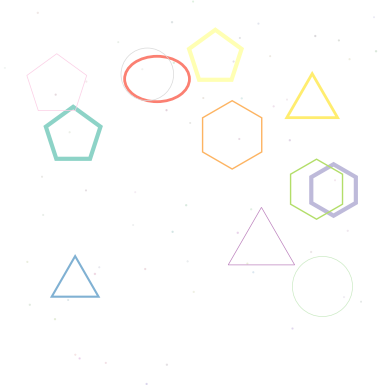[{"shape": "pentagon", "thickness": 3, "radius": 0.37, "center": [0.19, 0.648]}, {"shape": "pentagon", "thickness": 3, "radius": 0.36, "center": [0.559, 0.851]}, {"shape": "hexagon", "thickness": 3, "radius": 0.33, "center": [0.866, 0.507]}, {"shape": "oval", "thickness": 2, "radius": 0.42, "center": [0.408, 0.795]}, {"shape": "triangle", "thickness": 1.5, "radius": 0.35, "center": [0.195, 0.264]}, {"shape": "hexagon", "thickness": 1, "radius": 0.44, "center": [0.603, 0.65]}, {"shape": "hexagon", "thickness": 1, "radius": 0.39, "center": [0.822, 0.509]}, {"shape": "pentagon", "thickness": 0.5, "radius": 0.41, "center": [0.147, 0.779]}, {"shape": "circle", "thickness": 0.5, "radius": 0.34, "center": [0.383, 0.807]}, {"shape": "triangle", "thickness": 0.5, "radius": 0.5, "center": [0.679, 0.362]}, {"shape": "circle", "thickness": 0.5, "radius": 0.39, "center": [0.838, 0.256]}, {"shape": "triangle", "thickness": 2, "radius": 0.38, "center": [0.811, 0.732]}]